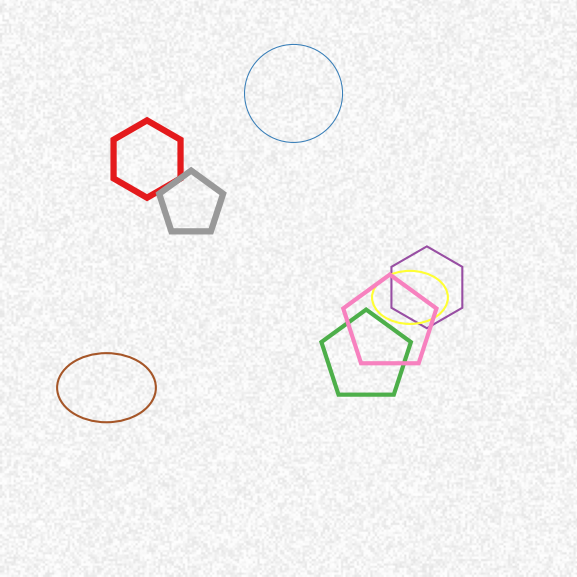[{"shape": "hexagon", "thickness": 3, "radius": 0.33, "center": [0.255, 0.724]}, {"shape": "circle", "thickness": 0.5, "radius": 0.42, "center": [0.508, 0.837]}, {"shape": "pentagon", "thickness": 2, "radius": 0.41, "center": [0.634, 0.382]}, {"shape": "hexagon", "thickness": 1, "radius": 0.35, "center": [0.739, 0.502]}, {"shape": "oval", "thickness": 1, "radius": 0.33, "center": [0.71, 0.484]}, {"shape": "oval", "thickness": 1, "radius": 0.43, "center": [0.184, 0.328]}, {"shape": "pentagon", "thickness": 2, "radius": 0.42, "center": [0.675, 0.439]}, {"shape": "pentagon", "thickness": 3, "radius": 0.29, "center": [0.331, 0.646]}]